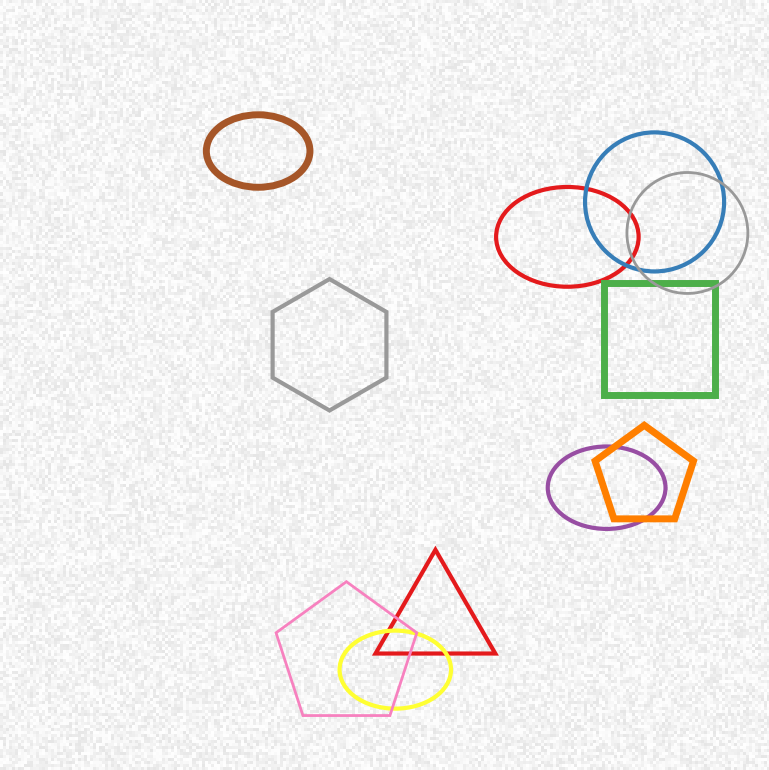[{"shape": "oval", "thickness": 1.5, "radius": 0.46, "center": [0.737, 0.692]}, {"shape": "triangle", "thickness": 1.5, "radius": 0.45, "center": [0.565, 0.196]}, {"shape": "circle", "thickness": 1.5, "radius": 0.45, "center": [0.85, 0.738]}, {"shape": "square", "thickness": 2.5, "radius": 0.36, "center": [0.857, 0.56]}, {"shape": "oval", "thickness": 1.5, "radius": 0.38, "center": [0.788, 0.367]}, {"shape": "pentagon", "thickness": 2.5, "radius": 0.34, "center": [0.837, 0.381]}, {"shape": "oval", "thickness": 1.5, "radius": 0.36, "center": [0.513, 0.13]}, {"shape": "oval", "thickness": 2.5, "radius": 0.34, "center": [0.335, 0.804]}, {"shape": "pentagon", "thickness": 1, "radius": 0.48, "center": [0.45, 0.148]}, {"shape": "hexagon", "thickness": 1.5, "radius": 0.43, "center": [0.428, 0.552]}, {"shape": "circle", "thickness": 1, "radius": 0.39, "center": [0.893, 0.697]}]